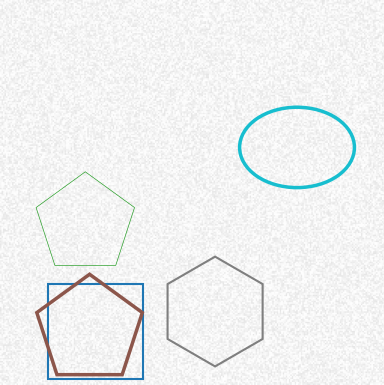[{"shape": "square", "thickness": 1.5, "radius": 0.61, "center": [0.248, 0.139]}, {"shape": "pentagon", "thickness": 0.5, "radius": 0.67, "center": [0.222, 0.419]}, {"shape": "pentagon", "thickness": 2.5, "radius": 0.72, "center": [0.233, 0.143]}, {"shape": "hexagon", "thickness": 1.5, "radius": 0.71, "center": [0.559, 0.191]}, {"shape": "oval", "thickness": 2.5, "radius": 0.75, "center": [0.771, 0.617]}]